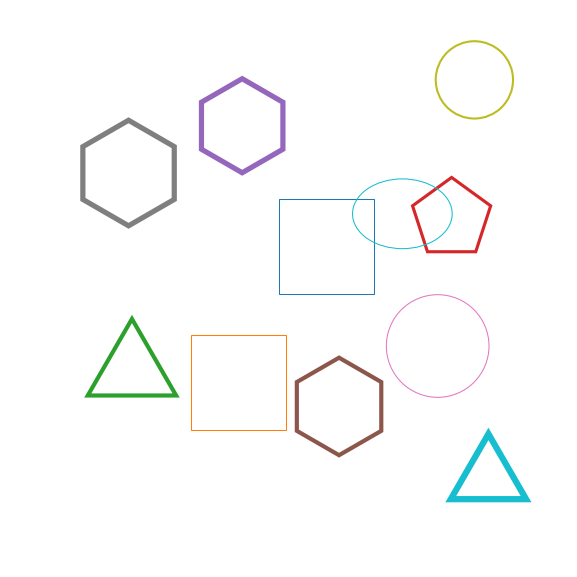[{"shape": "square", "thickness": 0.5, "radius": 0.41, "center": [0.566, 0.572]}, {"shape": "square", "thickness": 0.5, "radius": 0.41, "center": [0.414, 0.336]}, {"shape": "triangle", "thickness": 2, "radius": 0.44, "center": [0.228, 0.358]}, {"shape": "pentagon", "thickness": 1.5, "radius": 0.36, "center": [0.782, 0.621]}, {"shape": "hexagon", "thickness": 2.5, "radius": 0.41, "center": [0.419, 0.781]}, {"shape": "hexagon", "thickness": 2, "radius": 0.42, "center": [0.587, 0.295]}, {"shape": "circle", "thickness": 0.5, "radius": 0.44, "center": [0.758, 0.4]}, {"shape": "hexagon", "thickness": 2.5, "radius": 0.46, "center": [0.223, 0.7]}, {"shape": "circle", "thickness": 1, "radius": 0.33, "center": [0.821, 0.861]}, {"shape": "oval", "thickness": 0.5, "radius": 0.43, "center": [0.697, 0.629]}, {"shape": "triangle", "thickness": 3, "radius": 0.38, "center": [0.846, 0.172]}]